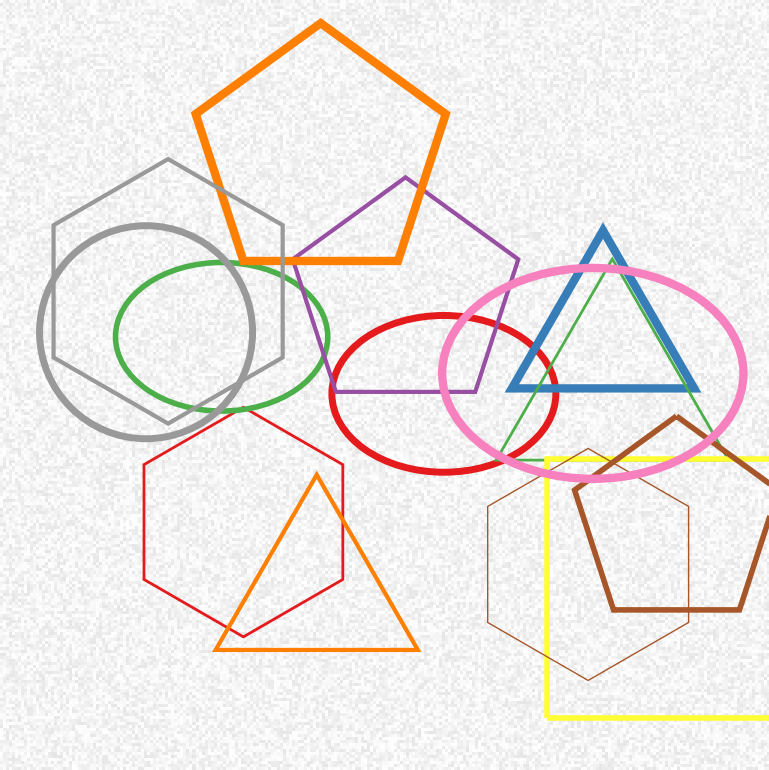[{"shape": "oval", "thickness": 2.5, "radius": 0.73, "center": [0.576, 0.489]}, {"shape": "hexagon", "thickness": 1, "radius": 0.75, "center": [0.316, 0.322]}, {"shape": "triangle", "thickness": 3, "radius": 0.68, "center": [0.783, 0.564]}, {"shape": "triangle", "thickness": 1, "radius": 0.87, "center": [0.795, 0.49]}, {"shape": "oval", "thickness": 2, "radius": 0.69, "center": [0.288, 0.563]}, {"shape": "pentagon", "thickness": 1.5, "radius": 0.77, "center": [0.527, 0.616]}, {"shape": "pentagon", "thickness": 3, "radius": 0.85, "center": [0.417, 0.799]}, {"shape": "triangle", "thickness": 1.5, "radius": 0.76, "center": [0.411, 0.232]}, {"shape": "square", "thickness": 2, "radius": 0.84, "center": [0.879, 0.235]}, {"shape": "hexagon", "thickness": 0.5, "radius": 0.75, "center": [0.764, 0.267]}, {"shape": "pentagon", "thickness": 2, "radius": 0.7, "center": [0.879, 0.32]}, {"shape": "oval", "thickness": 3, "radius": 0.98, "center": [0.77, 0.515]}, {"shape": "circle", "thickness": 2.5, "radius": 0.69, "center": [0.19, 0.569]}, {"shape": "hexagon", "thickness": 1.5, "radius": 0.86, "center": [0.218, 0.622]}]